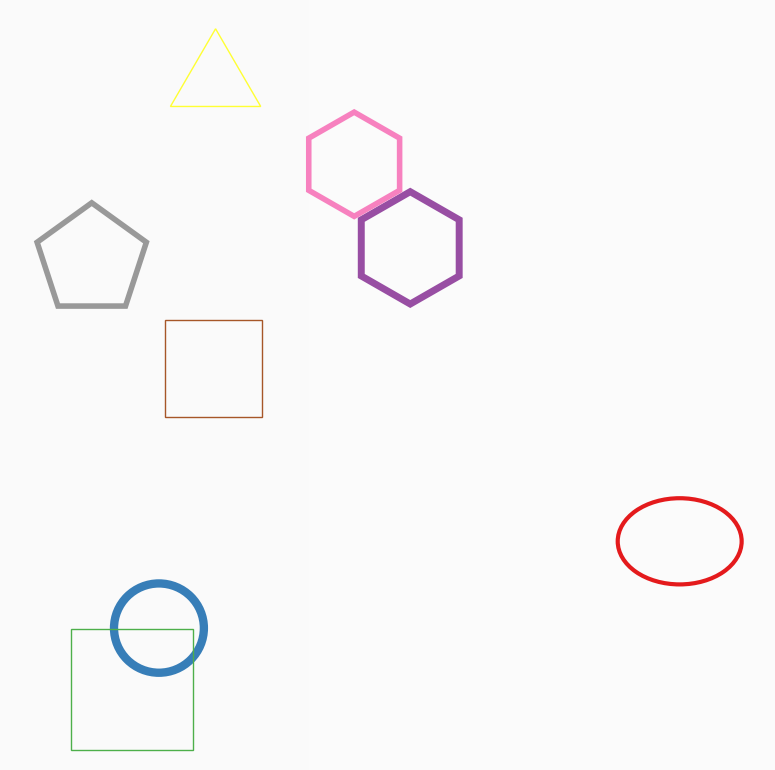[{"shape": "oval", "thickness": 1.5, "radius": 0.4, "center": [0.877, 0.297]}, {"shape": "circle", "thickness": 3, "radius": 0.29, "center": [0.205, 0.184]}, {"shape": "square", "thickness": 0.5, "radius": 0.39, "center": [0.17, 0.104]}, {"shape": "hexagon", "thickness": 2.5, "radius": 0.36, "center": [0.529, 0.678]}, {"shape": "triangle", "thickness": 0.5, "radius": 0.34, "center": [0.278, 0.895]}, {"shape": "square", "thickness": 0.5, "radius": 0.32, "center": [0.276, 0.521]}, {"shape": "hexagon", "thickness": 2, "radius": 0.34, "center": [0.457, 0.787]}, {"shape": "pentagon", "thickness": 2, "radius": 0.37, "center": [0.118, 0.662]}]